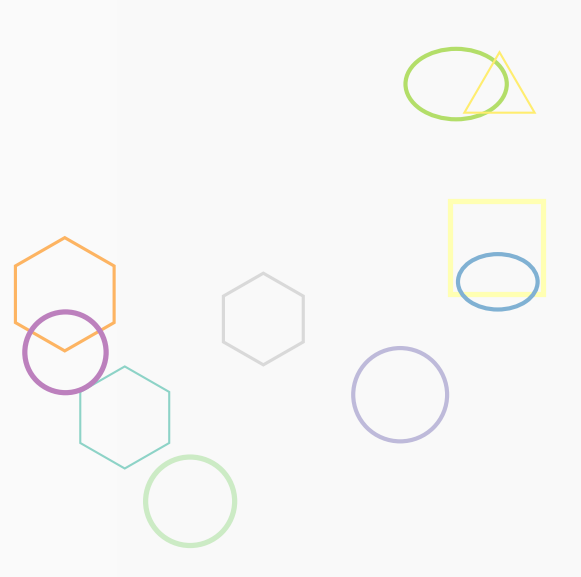[{"shape": "hexagon", "thickness": 1, "radius": 0.44, "center": [0.215, 0.276]}, {"shape": "square", "thickness": 2.5, "radius": 0.4, "center": [0.854, 0.571]}, {"shape": "circle", "thickness": 2, "radius": 0.4, "center": [0.688, 0.316]}, {"shape": "oval", "thickness": 2, "radius": 0.34, "center": [0.856, 0.511]}, {"shape": "hexagon", "thickness": 1.5, "radius": 0.49, "center": [0.111, 0.49]}, {"shape": "oval", "thickness": 2, "radius": 0.44, "center": [0.785, 0.854]}, {"shape": "hexagon", "thickness": 1.5, "radius": 0.4, "center": [0.453, 0.447]}, {"shape": "circle", "thickness": 2.5, "radius": 0.35, "center": [0.113, 0.389]}, {"shape": "circle", "thickness": 2.5, "radius": 0.38, "center": [0.327, 0.131]}, {"shape": "triangle", "thickness": 1, "radius": 0.35, "center": [0.859, 0.839]}]